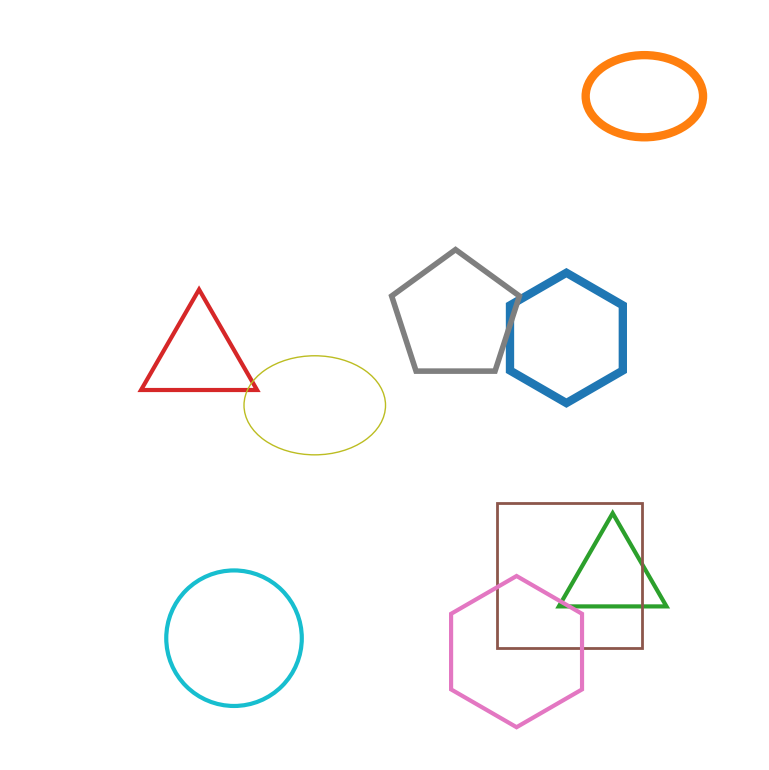[{"shape": "hexagon", "thickness": 3, "radius": 0.42, "center": [0.736, 0.561]}, {"shape": "oval", "thickness": 3, "radius": 0.38, "center": [0.837, 0.875]}, {"shape": "triangle", "thickness": 1.5, "radius": 0.4, "center": [0.796, 0.253]}, {"shape": "triangle", "thickness": 1.5, "radius": 0.44, "center": [0.259, 0.537]}, {"shape": "square", "thickness": 1, "radius": 0.47, "center": [0.74, 0.252]}, {"shape": "hexagon", "thickness": 1.5, "radius": 0.49, "center": [0.671, 0.154]}, {"shape": "pentagon", "thickness": 2, "radius": 0.44, "center": [0.592, 0.589]}, {"shape": "oval", "thickness": 0.5, "radius": 0.46, "center": [0.409, 0.474]}, {"shape": "circle", "thickness": 1.5, "radius": 0.44, "center": [0.304, 0.171]}]